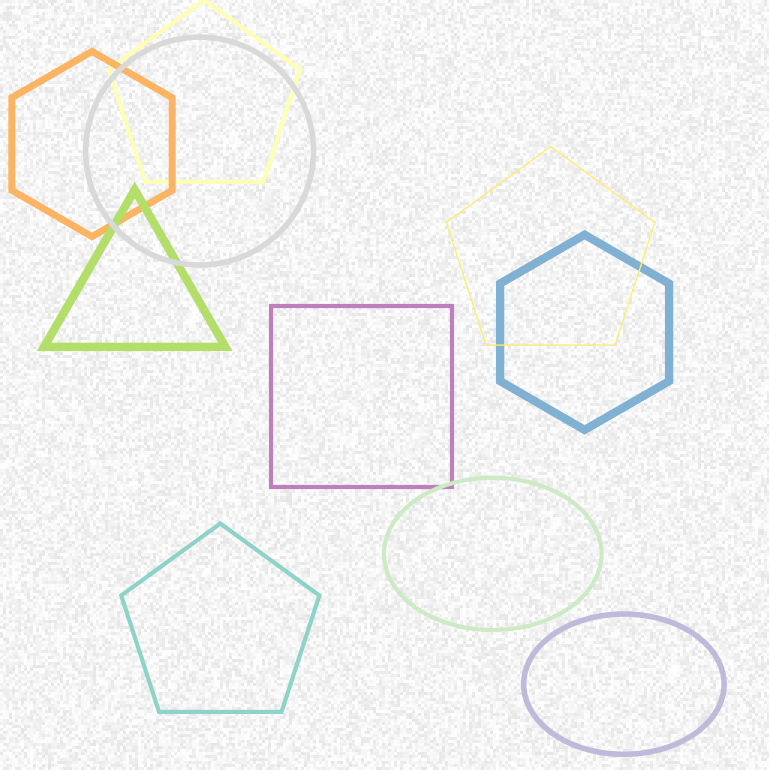[{"shape": "pentagon", "thickness": 1.5, "radius": 0.68, "center": [0.286, 0.185]}, {"shape": "pentagon", "thickness": 1.5, "radius": 0.65, "center": [0.265, 0.869]}, {"shape": "oval", "thickness": 2, "radius": 0.65, "center": [0.81, 0.111]}, {"shape": "hexagon", "thickness": 3, "radius": 0.63, "center": [0.759, 0.568]}, {"shape": "hexagon", "thickness": 2.5, "radius": 0.6, "center": [0.12, 0.813]}, {"shape": "triangle", "thickness": 3, "radius": 0.68, "center": [0.175, 0.617]}, {"shape": "circle", "thickness": 2, "radius": 0.74, "center": [0.259, 0.804]}, {"shape": "square", "thickness": 1.5, "radius": 0.59, "center": [0.469, 0.485]}, {"shape": "oval", "thickness": 1.5, "radius": 0.71, "center": [0.64, 0.281]}, {"shape": "pentagon", "thickness": 0.5, "radius": 0.71, "center": [0.715, 0.667]}]